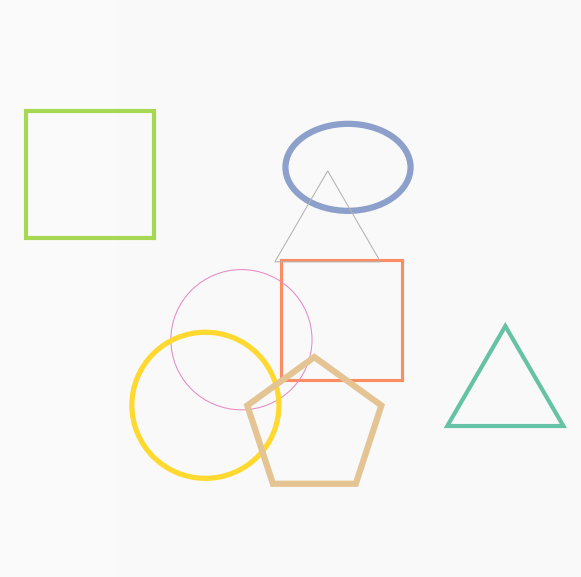[{"shape": "triangle", "thickness": 2, "radius": 0.58, "center": [0.869, 0.319]}, {"shape": "square", "thickness": 1.5, "radius": 0.52, "center": [0.588, 0.445]}, {"shape": "oval", "thickness": 3, "radius": 0.54, "center": [0.599, 0.709]}, {"shape": "circle", "thickness": 0.5, "radius": 0.61, "center": [0.415, 0.411]}, {"shape": "square", "thickness": 2, "radius": 0.55, "center": [0.155, 0.697]}, {"shape": "circle", "thickness": 2.5, "radius": 0.63, "center": [0.353, 0.297]}, {"shape": "pentagon", "thickness": 3, "radius": 0.61, "center": [0.541, 0.26]}, {"shape": "triangle", "thickness": 0.5, "radius": 0.52, "center": [0.564, 0.598]}]